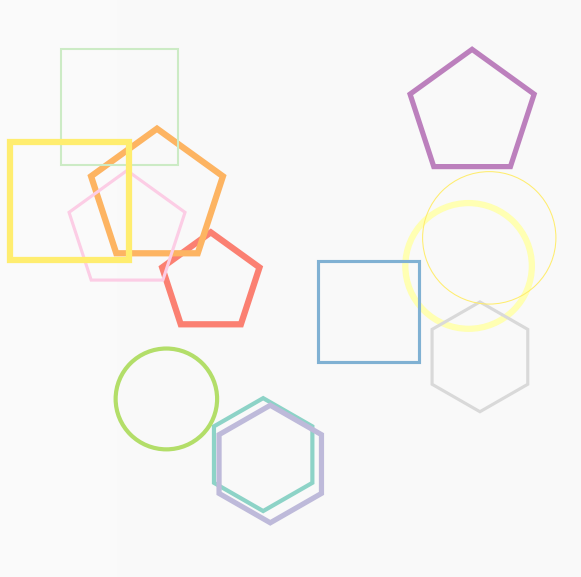[{"shape": "hexagon", "thickness": 2, "radius": 0.49, "center": [0.453, 0.212]}, {"shape": "circle", "thickness": 3, "radius": 0.54, "center": [0.806, 0.539]}, {"shape": "hexagon", "thickness": 2.5, "radius": 0.51, "center": [0.465, 0.196]}, {"shape": "pentagon", "thickness": 3, "radius": 0.44, "center": [0.363, 0.509]}, {"shape": "square", "thickness": 1.5, "radius": 0.44, "center": [0.634, 0.46]}, {"shape": "pentagon", "thickness": 3, "radius": 0.6, "center": [0.27, 0.657]}, {"shape": "circle", "thickness": 2, "radius": 0.44, "center": [0.286, 0.308]}, {"shape": "pentagon", "thickness": 1.5, "radius": 0.52, "center": [0.219, 0.599]}, {"shape": "hexagon", "thickness": 1.5, "radius": 0.48, "center": [0.826, 0.381]}, {"shape": "pentagon", "thickness": 2.5, "radius": 0.56, "center": [0.812, 0.801]}, {"shape": "square", "thickness": 1, "radius": 0.5, "center": [0.206, 0.815]}, {"shape": "circle", "thickness": 0.5, "radius": 0.57, "center": [0.842, 0.587]}, {"shape": "square", "thickness": 3, "radius": 0.51, "center": [0.12, 0.651]}]